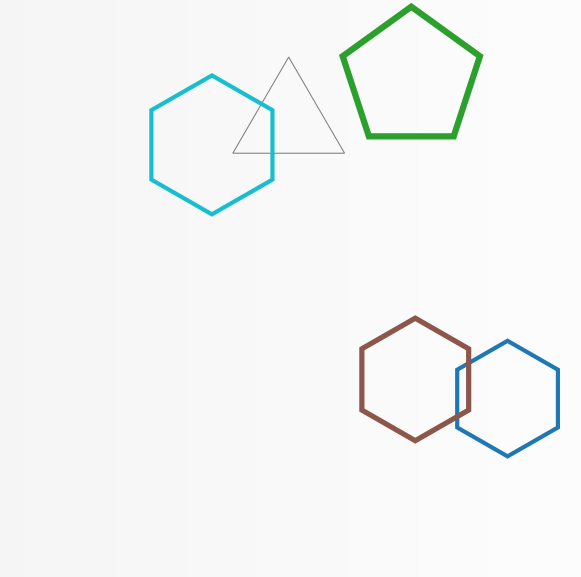[{"shape": "hexagon", "thickness": 2, "radius": 0.5, "center": [0.873, 0.309]}, {"shape": "pentagon", "thickness": 3, "radius": 0.62, "center": [0.708, 0.863]}, {"shape": "hexagon", "thickness": 2.5, "radius": 0.53, "center": [0.714, 0.342]}, {"shape": "triangle", "thickness": 0.5, "radius": 0.56, "center": [0.497, 0.789]}, {"shape": "hexagon", "thickness": 2, "radius": 0.6, "center": [0.365, 0.748]}]